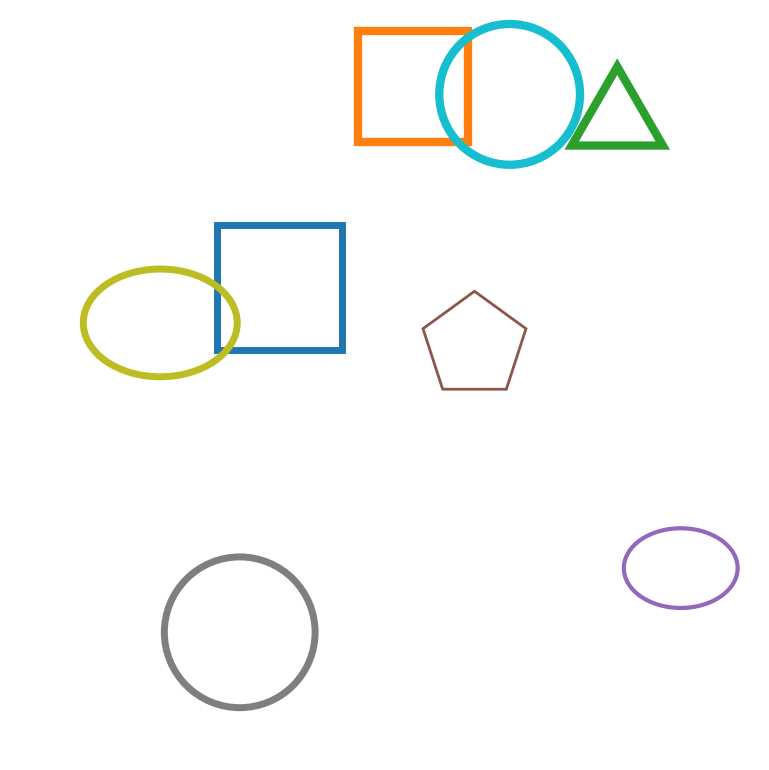[{"shape": "square", "thickness": 2.5, "radius": 0.4, "center": [0.363, 0.627]}, {"shape": "square", "thickness": 3, "radius": 0.36, "center": [0.536, 0.888]}, {"shape": "triangle", "thickness": 3, "radius": 0.34, "center": [0.802, 0.845]}, {"shape": "oval", "thickness": 1.5, "radius": 0.37, "center": [0.884, 0.262]}, {"shape": "pentagon", "thickness": 1, "radius": 0.35, "center": [0.616, 0.551]}, {"shape": "circle", "thickness": 2.5, "radius": 0.49, "center": [0.311, 0.179]}, {"shape": "oval", "thickness": 2.5, "radius": 0.5, "center": [0.208, 0.581]}, {"shape": "circle", "thickness": 3, "radius": 0.46, "center": [0.662, 0.877]}]